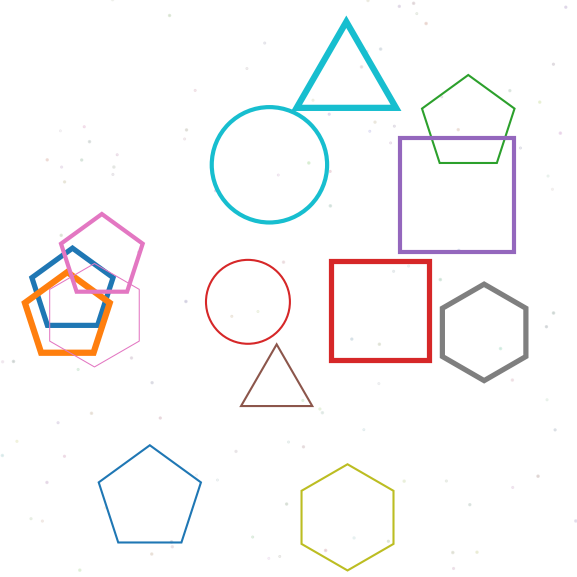[{"shape": "pentagon", "thickness": 1, "radius": 0.47, "center": [0.259, 0.135]}, {"shape": "pentagon", "thickness": 2.5, "radius": 0.37, "center": [0.126, 0.496]}, {"shape": "pentagon", "thickness": 3, "radius": 0.39, "center": [0.117, 0.451]}, {"shape": "pentagon", "thickness": 1, "radius": 0.42, "center": [0.811, 0.785]}, {"shape": "circle", "thickness": 1, "radius": 0.36, "center": [0.429, 0.476]}, {"shape": "square", "thickness": 2.5, "radius": 0.43, "center": [0.658, 0.461]}, {"shape": "square", "thickness": 2, "radius": 0.49, "center": [0.791, 0.662]}, {"shape": "triangle", "thickness": 1, "radius": 0.36, "center": [0.479, 0.332]}, {"shape": "hexagon", "thickness": 0.5, "radius": 0.45, "center": [0.164, 0.453]}, {"shape": "pentagon", "thickness": 2, "radius": 0.37, "center": [0.176, 0.554]}, {"shape": "hexagon", "thickness": 2.5, "radius": 0.42, "center": [0.838, 0.424]}, {"shape": "hexagon", "thickness": 1, "radius": 0.46, "center": [0.602, 0.103]}, {"shape": "circle", "thickness": 2, "radius": 0.5, "center": [0.467, 0.714]}, {"shape": "triangle", "thickness": 3, "radius": 0.5, "center": [0.6, 0.862]}]